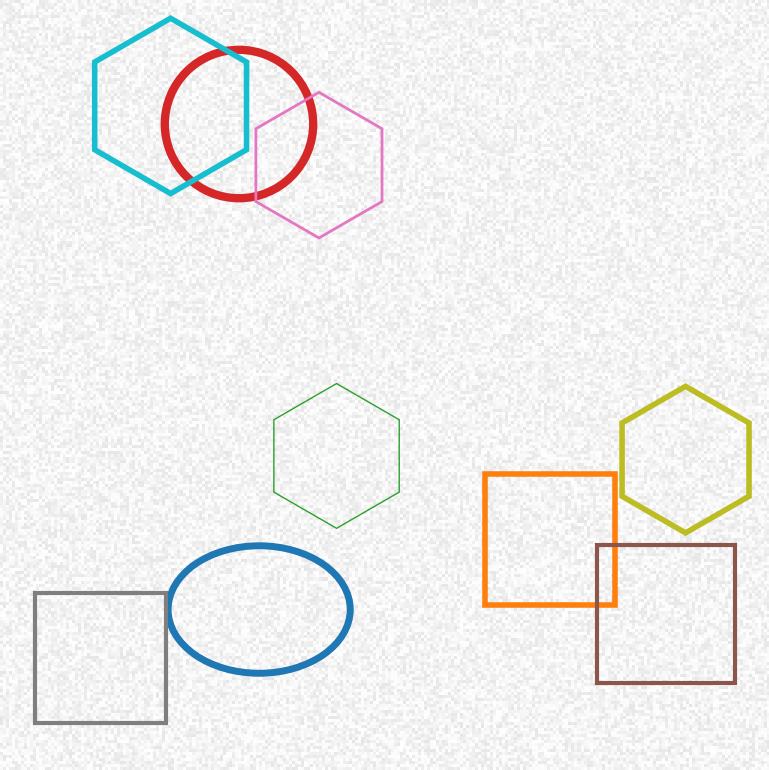[{"shape": "oval", "thickness": 2.5, "radius": 0.59, "center": [0.337, 0.208]}, {"shape": "square", "thickness": 2, "radius": 0.42, "center": [0.714, 0.299]}, {"shape": "hexagon", "thickness": 0.5, "radius": 0.47, "center": [0.437, 0.408]}, {"shape": "circle", "thickness": 3, "radius": 0.48, "center": [0.31, 0.839]}, {"shape": "square", "thickness": 1.5, "radius": 0.45, "center": [0.866, 0.203]}, {"shape": "hexagon", "thickness": 1, "radius": 0.47, "center": [0.414, 0.786]}, {"shape": "square", "thickness": 1.5, "radius": 0.42, "center": [0.13, 0.145]}, {"shape": "hexagon", "thickness": 2, "radius": 0.48, "center": [0.89, 0.403]}, {"shape": "hexagon", "thickness": 2, "radius": 0.57, "center": [0.222, 0.862]}]